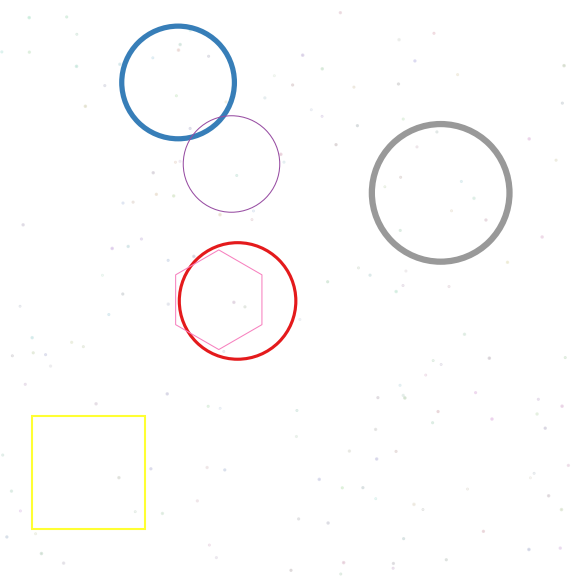[{"shape": "circle", "thickness": 1.5, "radius": 0.5, "center": [0.411, 0.478]}, {"shape": "circle", "thickness": 2.5, "radius": 0.49, "center": [0.308, 0.856]}, {"shape": "circle", "thickness": 0.5, "radius": 0.42, "center": [0.401, 0.715]}, {"shape": "square", "thickness": 1, "radius": 0.49, "center": [0.153, 0.181]}, {"shape": "hexagon", "thickness": 0.5, "radius": 0.43, "center": [0.379, 0.48]}, {"shape": "circle", "thickness": 3, "radius": 0.6, "center": [0.763, 0.665]}]